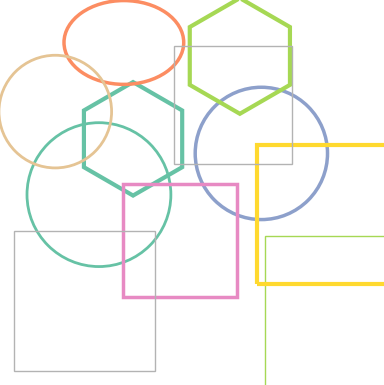[{"shape": "circle", "thickness": 2, "radius": 0.93, "center": [0.257, 0.494]}, {"shape": "hexagon", "thickness": 3, "radius": 0.74, "center": [0.346, 0.639]}, {"shape": "oval", "thickness": 2.5, "radius": 0.78, "center": [0.322, 0.89]}, {"shape": "circle", "thickness": 2.5, "radius": 0.86, "center": [0.679, 0.602]}, {"shape": "square", "thickness": 2.5, "radius": 0.74, "center": [0.468, 0.375]}, {"shape": "square", "thickness": 1, "radius": 0.99, "center": [0.886, 0.19]}, {"shape": "hexagon", "thickness": 3, "radius": 0.75, "center": [0.623, 0.855]}, {"shape": "square", "thickness": 3, "radius": 0.91, "center": [0.85, 0.443]}, {"shape": "circle", "thickness": 2, "radius": 0.73, "center": [0.144, 0.71]}, {"shape": "square", "thickness": 1, "radius": 0.76, "center": [0.605, 0.727]}, {"shape": "square", "thickness": 1, "radius": 0.91, "center": [0.22, 0.219]}]